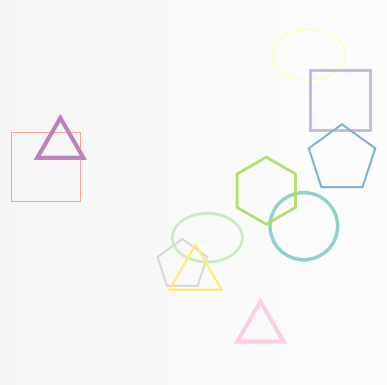[{"shape": "circle", "thickness": 2.5, "radius": 0.44, "center": [0.784, 0.412]}, {"shape": "oval", "thickness": 1, "radius": 0.47, "center": [0.797, 0.858]}, {"shape": "square", "thickness": 2, "radius": 0.39, "center": [0.878, 0.741]}, {"shape": "square", "thickness": 0.5, "radius": 0.45, "center": [0.118, 0.568]}, {"shape": "pentagon", "thickness": 1.5, "radius": 0.45, "center": [0.883, 0.587]}, {"shape": "hexagon", "thickness": 2, "radius": 0.44, "center": [0.687, 0.505]}, {"shape": "triangle", "thickness": 3, "radius": 0.35, "center": [0.672, 0.147]}, {"shape": "pentagon", "thickness": 1.5, "radius": 0.34, "center": [0.471, 0.312]}, {"shape": "triangle", "thickness": 3, "radius": 0.34, "center": [0.156, 0.625]}, {"shape": "oval", "thickness": 2, "radius": 0.45, "center": [0.535, 0.383]}, {"shape": "triangle", "thickness": 1.5, "radius": 0.39, "center": [0.505, 0.286]}]